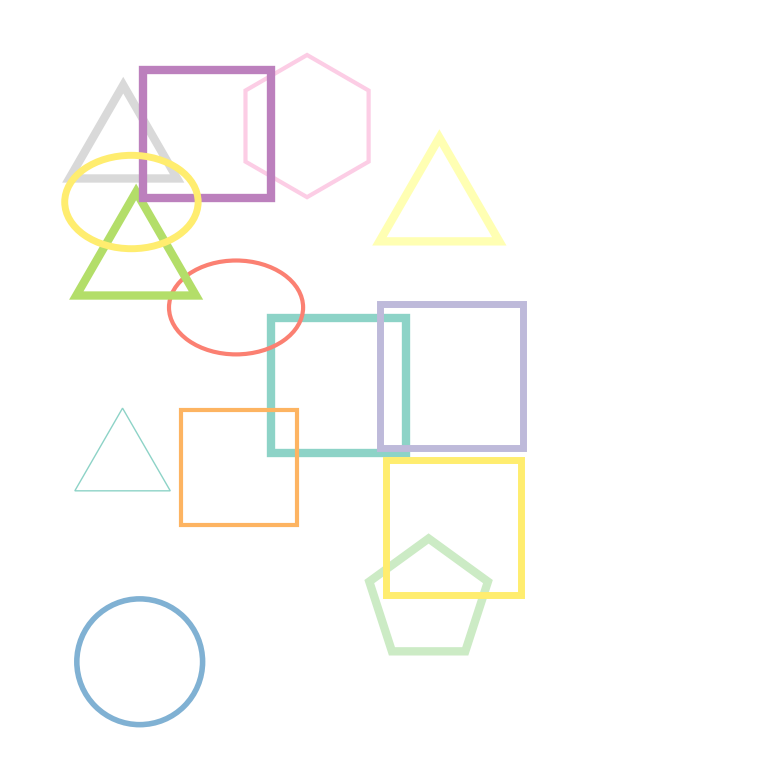[{"shape": "square", "thickness": 3, "radius": 0.44, "center": [0.44, 0.5]}, {"shape": "triangle", "thickness": 0.5, "radius": 0.36, "center": [0.159, 0.398]}, {"shape": "triangle", "thickness": 3, "radius": 0.45, "center": [0.571, 0.731]}, {"shape": "square", "thickness": 2.5, "radius": 0.47, "center": [0.586, 0.512]}, {"shape": "oval", "thickness": 1.5, "radius": 0.44, "center": [0.307, 0.601]}, {"shape": "circle", "thickness": 2, "radius": 0.41, "center": [0.181, 0.141]}, {"shape": "square", "thickness": 1.5, "radius": 0.38, "center": [0.31, 0.393]}, {"shape": "triangle", "thickness": 3, "radius": 0.45, "center": [0.177, 0.661]}, {"shape": "hexagon", "thickness": 1.5, "radius": 0.46, "center": [0.399, 0.836]}, {"shape": "triangle", "thickness": 3, "radius": 0.4, "center": [0.16, 0.809]}, {"shape": "square", "thickness": 3, "radius": 0.42, "center": [0.269, 0.826]}, {"shape": "pentagon", "thickness": 3, "radius": 0.41, "center": [0.557, 0.22]}, {"shape": "square", "thickness": 2.5, "radius": 0.44, "center": [0.589, 0.315]}, {"shape": "oval", "thickness": 2.5, "radius": 0.43, "center": [0.171, 0.738]}]